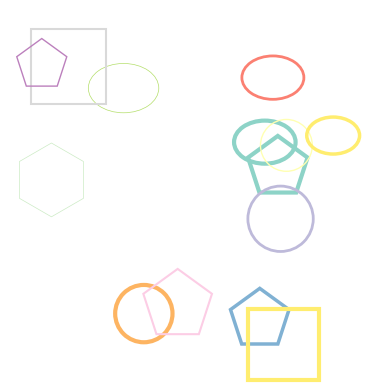[{"shape": "oval", "thickness": 3, "radius": 0.4, "center": [0.688, 0.631]}, {"shape": "pentagon", "thickness": 3, "radius": 0.41, "center": [0.722, 0.566]}, {"shape": "circle", "thickness": 1, "radius": 0.34, "center": [0.744, 0.622]}, {"shape": "circle", "thickness": 2, "radius": 0.42, "center": [0.729, 0.432]}, {"shape": "oval", "thickness": 2, "radius": 0.4, "center": [0.709, 0.798]}, {"shape": "pentagon", "thickness": 2.5, "radius": 0.4, "center": [0.675, 0.171]}, {"shape": "circle", "thickness": 3, "radius": 0.37, "center": [0.374, 0.185]}, {"shape": "oval", "thickness": 0.5, "radius": 0.46, "center": [0.321, 0.771]}, {"shape": "pentagon", "thickness": 1.5, "radius": 0.47, "center": [0.461, 0.208]}, {"shape": "square", "thickness": 1.5, "radius": 0.49, "center": [0.179, 0.827]}, {"shape": "pentagon", "thickness": 1, "radius": 0.34, "center": [0.108, 0.832]}, {"shape": "hexagon", "thickness": 0.5, "radius": 0.48, "center": [0.134, 0.533]}, {"shape": "oval", "thickness": 2.5, "radius": 0.34, "center": [0.865, 0.648]}, {"shape": "square", "thickness": 3, "radius": 0.46, "center": [0.736, 0.105]}]